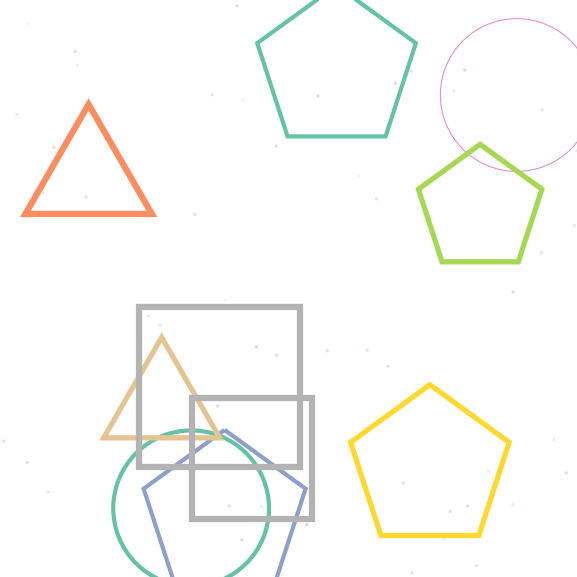[{"shape": "circle", "thickness": 2, "radius": 0.67, "center": [0.331, 0.119]}, {"shape": "pentagon", "thickness": 2, "radius": 0.72, "center": [0.583, 0.88]}, {"shape": "triangle", "thickness": 3, "radius": 0.63, "center": [0.153, 0.692]}, {"shape": "pentagon", "thickness": 2, "radius": 0.74, "center": [0.389, 0.107]}, {"shape": "circle", "thickness": 0.5, "radius": 0.66, "center": [0.895, 0.835]}, {"shape": "pentagon", "thickness": 2.5, "radius": 0.56, "center": [0.831, 0.637]}, {"shape": "pentagon", "thickness": 2.5, "radius": 0.72, "center": [0.744, 0.189]}, {"shape": "triangle", "thickness": 2.5, "radius": 0.58, "center": [0.28, 0.299]}, {"shape": "square", "thickness": 3, "radius": 0.52, "center": [0.436, 0.206]}, {"shape": "square", "thickness": 3, "radius": 0.69, "center": [0.38, 0.328]}]